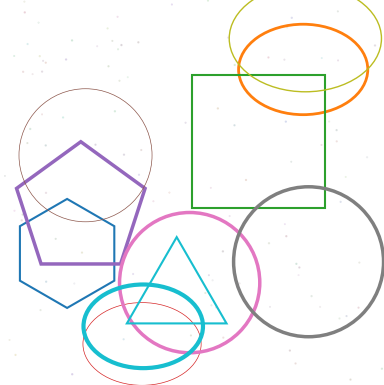[{"shape": "hexagon", "thickness": 1.5, "radius": 0.71, "center": [0.174, 0.342]}, {"shape": "oval", "thickness": 2, "radius": 0.84, "center": [0.787, 0.82]}, {"shape": "square", "thickness": 1.5, "radius": 0.87, "center": [0.672, 0.633]}, {"shape": "oval", "thickness": 0.5, "radius": 0.77, "center": [0.369, 0.107]}, {"shape": "pentagon", "thickness": 2.5, "radius": 0.88, "center": [0.21, 0.456]}, {"shape": "circle", "thickness": 0.5, "radius": 0.86, "center": [0.222, 0.597]}, {"shape": "circle", "thickness": 2.5, "radius": 0.91, "center": [0.493, 0.266]}, {"shape": "circle", "thickness": 2.5, "radius": 0.97, "center": [0.801, 0.32]}, {"shape": "oval", "thickness": 1, "radius": 0.99, "center": [0.793, 0.9]}, {"shape": "triangle", "thickness": 1.5, "radius": 0.75, "center": [0.459, 0.235]}, {"shape": "oval", "thickness": 3, "radius": 0.78, "center": [0.372, 0.152]}]